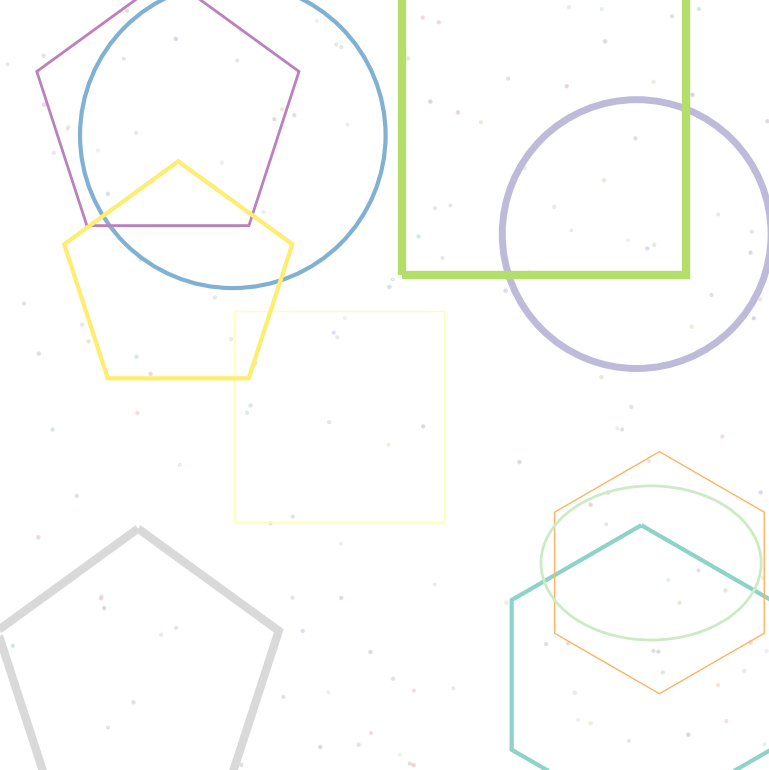[{"shape": "hexagon", "thickness": 1.5, "radius": 0.97, "center": [0.833, 0.124]}, {"shape": "square", "thickness": 0.5, "radius": 0.68, "center": [0.44, 0.459]}, {"shape": "circle", "thickness": 2.5, "radius": 0.87, "center": [0.827, 0.696]}, {"shape": "circle", "thickness": 1.5, "radius": 0.99, "center": [0.302, 0.824]}, {"shape": "hexagon", "thickness": 0.5, "radius": 0.79, "center": [0.856, 0.256]}, {"shape": "square", "thickness": 3, "radius": 0.92, "center": [0.707, 0.827]}, {"shape": "pentagon", "thickness": 3, "radius": 0.96, "center": [0.179, 0.121]}, {"shape": "pentagon", "thickness": 1, "radius": 0.9, "center": [0.218, 0.852]}, {"shape": "oval", "thickness": 1, "radius": 0.71, "center": [0.846, 0.269]}, {"shape": "pentagon", "thickness": 1.5, "radius": 0.78, "center": [0.231, 0.635]}]